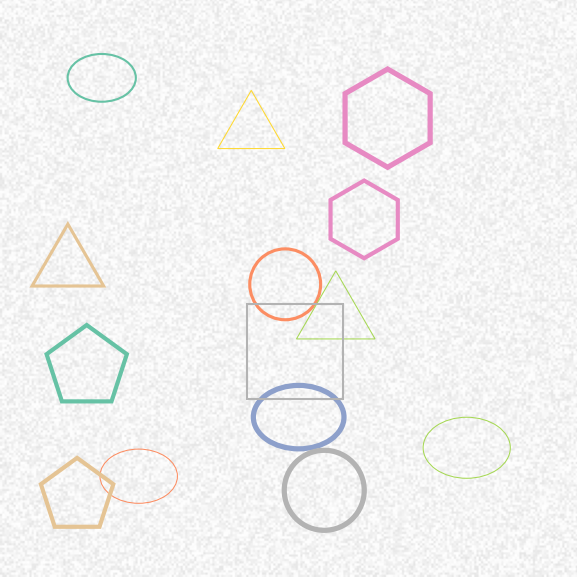[{"shape": "oval", "thickness": 1, "radius": 0.3, "center": [0.176, 0.864]}, {"shape": "pentagon", "thickness": 2, "radius": 0.37, "center": [0.15, 0.363]}, {"shape": "oval", "thickness": 0.5, "radius": 0.34, "center": [0.24, 0.175]}, {"shape": "circle", "thickness": 1.5, "radius": 0.31, "center": [0.494, 0.507]}, {"shape": "oval", "thickness": 2.5, "radius": 0.39, "center": [0.517, 0.277]}, {"shape": "hexagon", "thickness": 2.5, "radius": 0.43, "center": [0.671, 0.795]}, {"shape": "hexagon", "thickness": 2, "radius": 0.34, "center": [0.631, 0.619]}, {"shape": "triangle", "thickness": 0.5, "radius": 0.39, "center": [0.581, 0.452]}, {"shape": "oval", "thickness": 0.5, "radius": 0.38, "center": [0.808, 0.224]}, {"shape": "triangle", "thickness": 0.5, "radius": 0.34, "center": [0.435, 0.775]}, {"shape": "triangle", "thickness": 1.5, "radius": 0.36, "center": [0.118, 0.54]}, {"shape": "pentagon", "thickness": 2, "radius": 0.33, "center": [0.134, 0.14]}, {"shape": "circle", "thickness": 2.5, "radius": 0.35, "center": [0.561, 0.15]}, {"shape": "square", "thickness": 1, "radius": 0.41, "center": [0.511, 0.391]}]